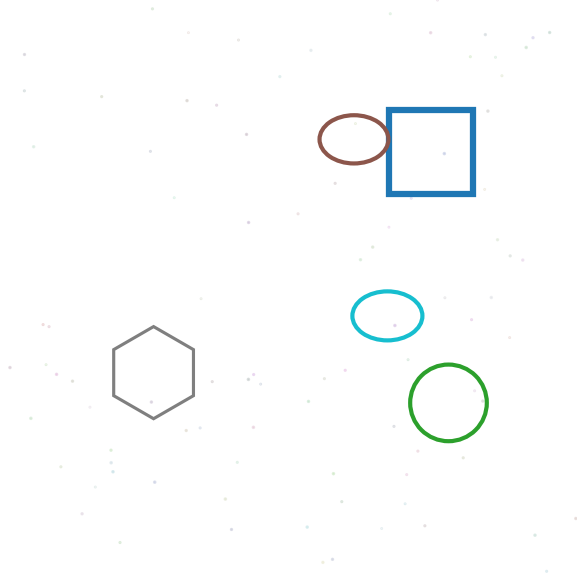[{"shape": "square", "thickness": 3, "radius": 0.36, "center": [0.746, 0.736]}, {"shape": "circle", "thickness": 2, "radius": 0.33, "center": [0.777, 0.301]}, {"shape": "oval", "thickness": 2, "radius": 0.3, "center": [0.613, 0.758]}, {"shape": "hexagon", "thickness": 1.5, "radius": 0.4, "center": [0.266, 0.354]}, {"shape": "oval", "thickness": 2, "radius": 0.3, "center": [0.671, 0.452]}]